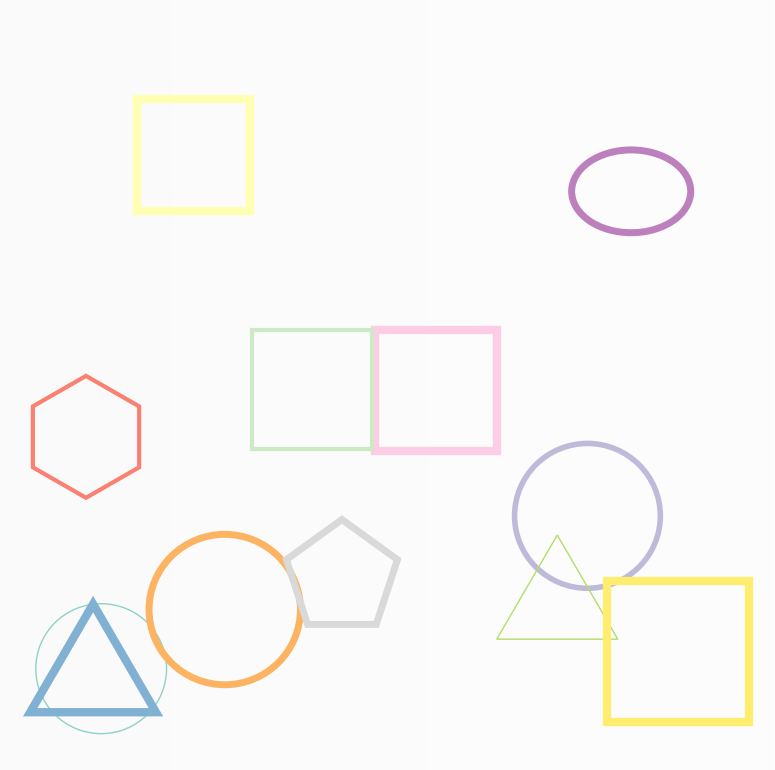[{"shape": "circle", "thickness": 0.5, "radius": 0.42, "center": [0.131, 0.132]}, {"shape": "square", "thickness": 3, "radius": 0.36, "center": [0.25, 0.799]}, {"shape": "circle", "thickness": 2, "radius": 0.47, "center": [0.758, 0.33]}, {"shape": "hexagon", "thickness": 1.5, "radius": 0.4, "center": [0.111, 0.433]}, {"shape": "triangle", "thickness": 3, "radius": 0.47, "center": [0.12, 0.122]}, {"shape": "circle", "thickness": 2.5, "radius": 0.49, "center": [0.29, 0.208]}, {"shape": "triangle", "thickness": 0.5, "radius": 0.45, "center": [0.719, 0.215]}, {"shape": "square", "thickness": 3, "radius": 0.39, "center": [0.563, 0.493]}, {"shape": "pentagon", "thickness": 2.5, "radius": 0.38, "center": [0.441, 0.25]}, {"shape": "oval", "thickness": 2.5, "radius": 0.38, "center": [0.814, 0.752]}, {"shape": "square", "thickness": 1.5, "radius": 0.39, "center": [0.403, 0.494]}, {"shape": "square", "thickness": 3, "radius": 0.46, "center": [0.875, 0.154]}]